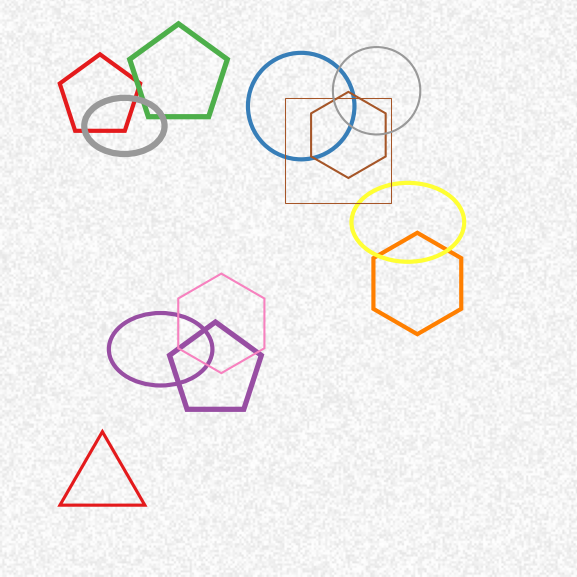[{"shape": "triangle", "thickness": 1.5, "radius": 0.42, "center": [0.177, 0.167]}, {"shape": "pentagon", "thickness": 2, "radius": 0.37, "center": [0.173, 0.832]}, {"shape": "circle", "thickness": 2, "radius": 0.46, "center": [0.522, 0.815]}, {"shape": "pentagon", "thickness": 2.5, "radius": 0.44, "center": [0.309, 0.869]}, {"shape": "oval", "thickness": 2, "radius": 0.45, "center": [0.278, 0.394]}, {"shape": "pentagon", "thickness": 2.5, "radius": 0.42, "center": [0.373, 0.358]}, {"shape": "hexagon", "thickness": 2, "radius": 0.44, "center": [0.723, 0.508]}, {"shape": "oval", "thickness": 2, "radius": 0.49, "center": [0.706, 0.614]}, {"shape": "hexagon", "thickness": 1, "radius": 0.37, "center": [0.603, 0.766]}, {"shape": "square", "thickness": 0.5, "radius": 0.46, "center": [0.585, 0.739]}, {"shape": "hexagon", "thickness": 1, "radius": 0.43, "center": [0.383, 0.439]}, {"shape": "circle", "thickness": 1, "radius": 0.38, "center": [0.652, 0.842]}, {"shape": "oval", "thickness": 3, "radius": 0.35, "center": [0.215, 0.781]}]